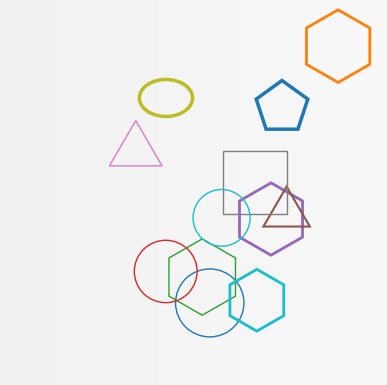[{"shape": "circle", "thickness": 1, "radius": 0.44, "center": [0.541, 0.213]}, {"shape": "pentagon", "thickness": 2.5, "radius": 0.35, "center": [0.728, 0.721]}, {"shape": "hexagon", "thickness": 2, "radius": 0.47, "center": [0.873, 0.88]}, {"shape": "hexagon", "thickness": 1, "radius": 0.5, "center": [0.522, 0.28]}, {"shape": "circle", "thickness": 1, "radius": 0.41, "center": [0.428, 0.295]}, {"shape": "hexagon", "thickness": 2, "radius": 0.47, "center": [0.699, 0.431]}, {"shape": "triangle", "thickness": 1.5, "radius": 0.35, "center": [0.74, 0.446]}, {"shape": "triangle", "thickness": 1, "radius": 0.39, "center": [0.35, 0.608]}, {"shape": "square", "thickness": 1, "radius": 0.41, "center": [0.658, 0.526]}, {"shape": "oval", "thickness": 2.5, "radius": 0.34, "center": [0.428, 0.746]}, {"shape": "circle", "thickness": 1, "radius": 0.37, "center": [0.572, 0.434]}, {"shape": "hexagon", "thickness": 2, "radius": 0.4, "center": [0.663, 0.22]}]